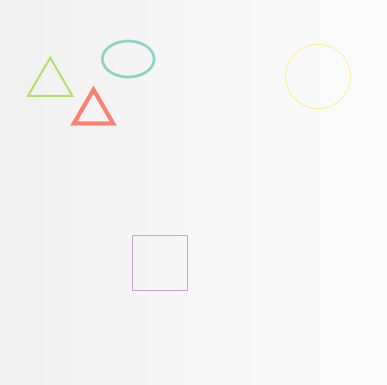[{"shape": "oval", "thickness": 2, "radius": 0.33, "center": [0.331, 0.847]}, {"shape": "triangle", "thickness": 3, "radius": 0.29, "center": [0.241, 0.709]}, {"shape": "triangle", "thickness": 1.5, "radius": 0.33, "center": [0.13, 0.784]}, {"shape": "square", "thickness": 0.5, "radius": 0.36, "center": [0.412, 0.318]}, {"shape": "circle", "thickness": 0.5, "radius": 0.42, "center": [0.821, 0.802]}]